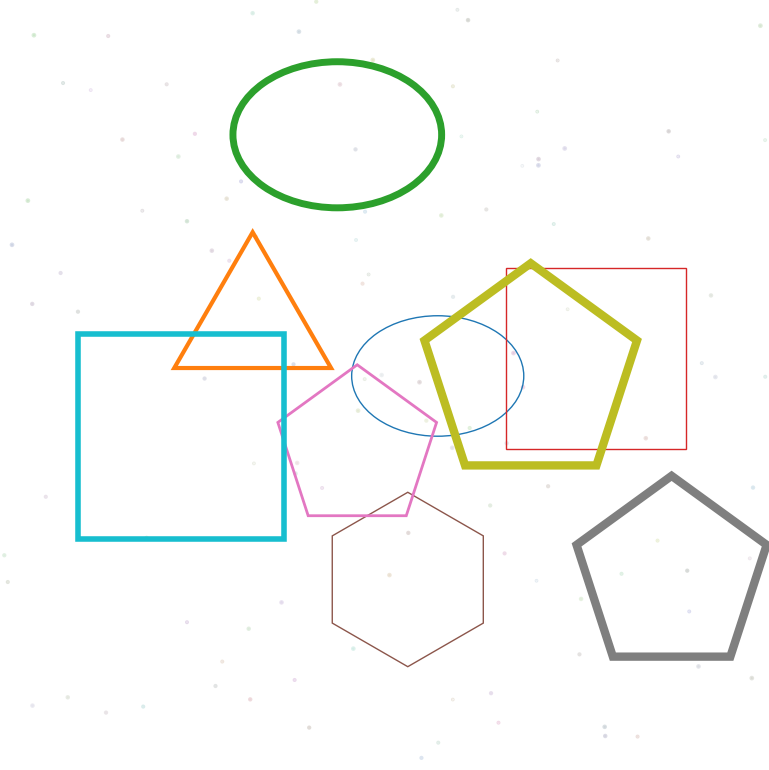[{"shape": "oval", "thickness": 0.5, "radius": 0.56, "center": [0.568, 0.512]}, {"shape": "triangle", "thickness": 1.5, "radius": 0.59, "center": [0.328, 0.581]}, {"shape": "oval", "thickness": 2.5, "radius": 0.68, "center": [0.438, 0.825]}, {"shape": "square", "thickness": 0.5, "radius": 0.59, "center": [0.774, 0.535]}, {"shape": "hexagon", "thickness": 0.5, "radius": 0.57, "center": [0.53, 0.247]}, {"shape": "pentagon", "thickness": 1, "radius": 0.54, "center": [0.464, 0.418]}, {"shape": "pentagon", "thickness": 3, "radius": 0.65, "center": [0.872, 0.252]}, {"shape": "pentagon", "thickness": 3, "radius": 0.73, "center": [0.689, 0.513]}, {"shape": "square", "thickness": 2, "radius": 0.67, "center": [0.235, 0.433]}]